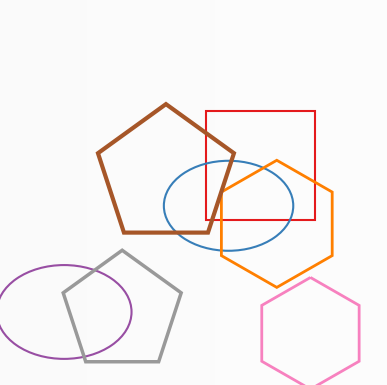[{"shape": "square", "thickness": 1.5, "radius": 0.71, "center": [0.672, 0.57]}, {"shape": "oval", "thickness": 1.5, "radius": 0.83, "center": [0.59, 0.466]}, {"shape": "oval", "thickness": 1.5, "radius": 0.87, "center": [0.165, 0.19]}, {"shape": "hexagon", "thickness": 2, "radius": 0.83, "center": [0.714, 0.419]}, {"shape": "pentagon", "thickness": 3, "radius": 0.92, "center": [0.428, 0.545]}, {"shape": "hexagon", "thickness": 2, "radius": 0.73, "center": [0.801, 0.134]}, {"shape": "pentagon", "thickness": 2.5, "radius": 0.8, "center": [0.315, 0.19]}]